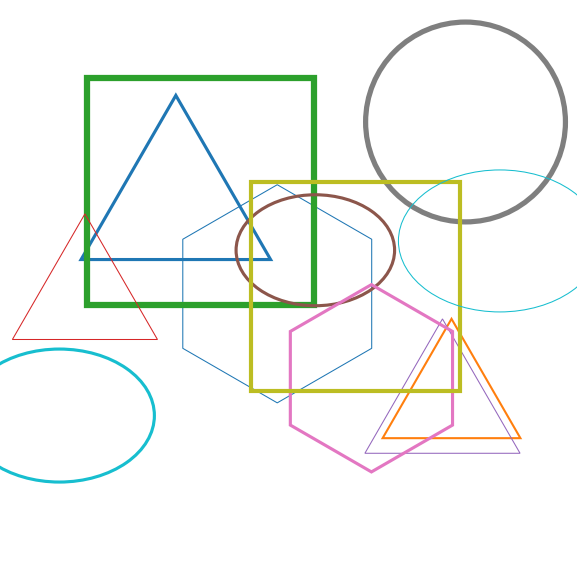[{"shape": "hexagon", "thickness": 0.5, "radius": 0.94, "center": [0.48, 0.49]}, {"shape": "triangle", "thickness": 1.5, "radius": 0.95, "center": [0.304, 0.644]}, {"shape": "triangle", "thickness": 1, "radius": 0.69, "center": [0.782, 0.309]}, {"shape": "square", "thickness": 3, "radius": 0.98, "center": [0.347, 0.668]}, {"shape": "triangle", "thickness": 0.5, "radius": 0.73, "center": [0.147, 0.484]}, {"shape": "triangle", "thickness": 0.5, "radius": 0.78, "center": [0.766, 0.292]}, {"shape": "oval", "thickness": 1.5, "radius": 0.69, "center": [0.546, 0.566]}, {"shape": "hexagon", "thickness": 1.5, "radius": 0.81, "center": [0.643, 0.344]}, {"shape": "circle", "thickness": 2.5, "radius": 0.87, "center": [0.806, 0.788]}, {"shape": "square", "thickness": 2, "radius": 0.9, "center": [0.616, 0.504]}, {"shape": "oval", "thickness": 0.5, "radius": 0.88, "center": [0.866, 0.582]}, {"shape": "oval", "thickness": 1.5, "radius": 0.82, "center": [0.103, 0.28]}]